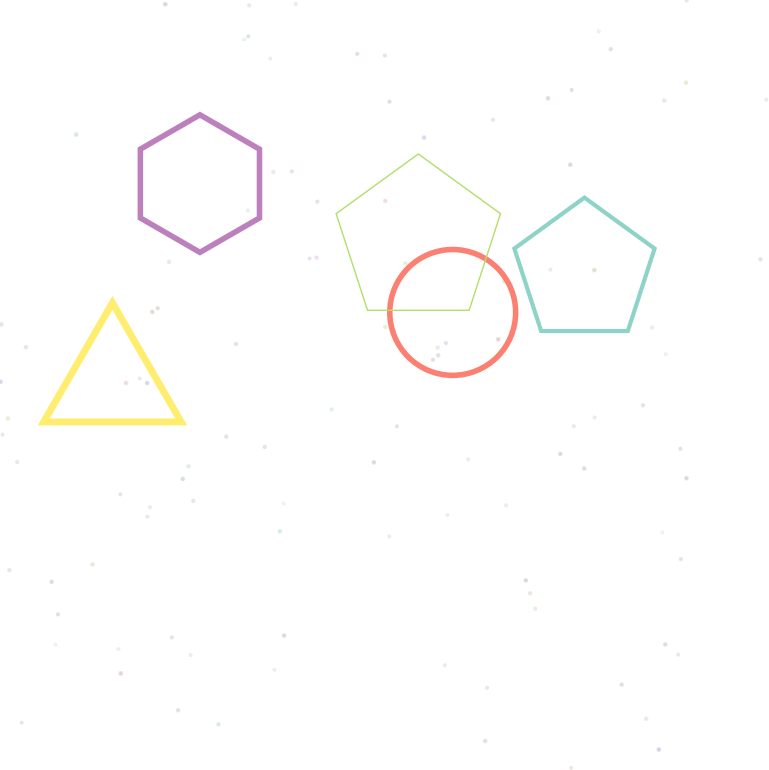[{"shape": "pentagon", "thickness": 1.5, "radius": 0.48, "center": [0.759, 0.648]}, {"shape": "circle", "thickness": 2, "radius": 0.41, "center": [0.588, 0.594]}, {"shape": "pentagon", "thickness": 0.5, "radius": 0.56, "center": [0.543, 0.688]}, {"shape": "hexagon", "thickness": 2, "radius": 0.45, "center": [0.26, 0.762]}, {"shape": "triangle", "thickness": 2.5, "radius": 0.52, "center": [0.146, 0.504]}]